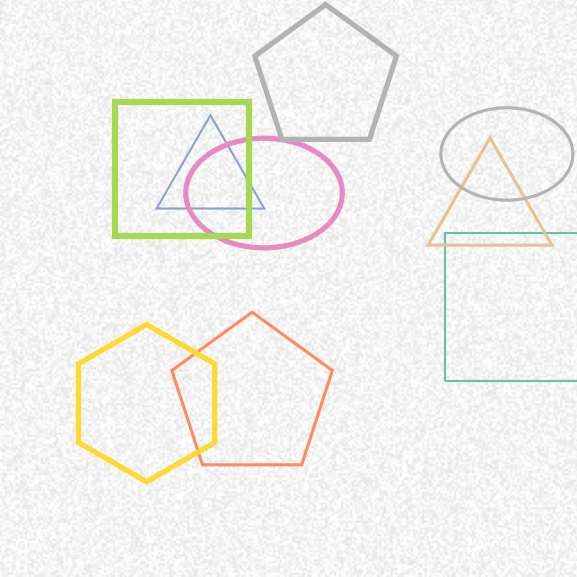[{"shape": "square", "thickness": 1, "radius": 0.64, "center": [0.899, 0.468]}, {"shape": "pentagon", "thickness": 1.5, "radius": 0.73, "center": [0.437, 0.312]}, {"shape": "triangle", "thickness": 1, "radius": 0.54, "center": [0.364, 0.692]}, {"shape": "oval", "thickness": 2.5, "radius": 0.68, "center": [0.457, 0.665]}, {"shape": "square", "thickness": 3, "radius": 0.58, "center": [0.315, 0.707]}, {"shape": "hexagon", "thickness": 2.5, "radius": 0.68, "center": [0.254, 0.301]}, {"shape": "triangle", "thickness": 1.5, "radius": 0.62, "center": [0.849, 0.637]}, {"shape": "pentagon", "thickness": 2.5, "radius": 0.65, "center": [0.564, 0.862]}, {"shape": "oval", "thickness": 1.5, "radius": 0.57, "center": [0.878, 0.733]}]